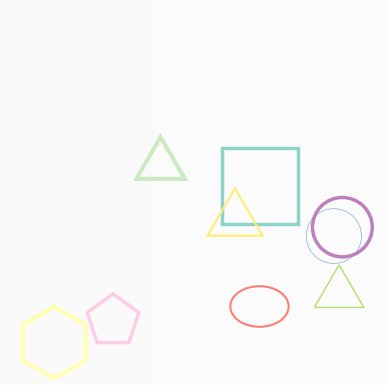[{"shape": "square", "thickness": 2.5, "radius": 0.49, "center": [0.671, 0.517]}, {"shape": "hexagon", "thickness": 3, "radius": 0.47, "center": [0.14, 0.11]}, {"shape": "oval", "thickness": 1.5, "radius": 0.38, "center": [0.67, 0.204]}, {"shape": "circle", "thickness": 0.5, "radius": 0.36, "center": [0.862, 0.387]}, {"shape": "triangle", "thickness": 1, "radius": 0.37, "center": [0.875, 0.238]}, {"shape": "pentagon", "thickness": 2.5, "radius": 0.35, "center": [0.292, 0.167]}, {"shape": "circle", "thickness": 2.5, "radius": 0.39, "center": [0.884, 0.41]}, {"shape": "triangle", "thickness": 3, "radius": 0.36, "center": [0.414, 0.572]}, {"shape": "triangle", "thickness": 1.5, "radius": 0.41, "center": [0.606, 0.429]}]